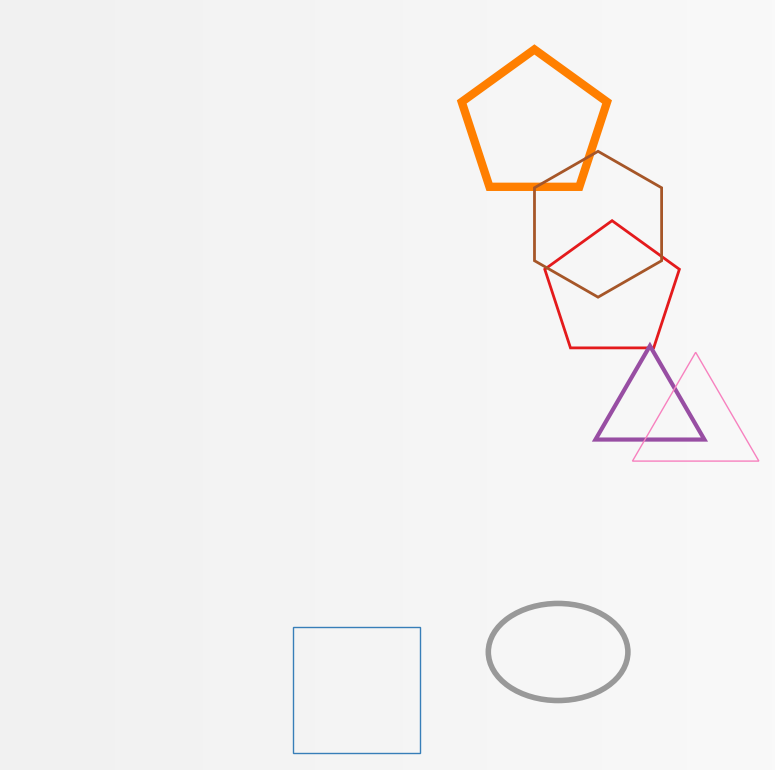[{"shape": "pentagon", "thickness": 1, "radius": 0.46, "center": [0.79, 0.622]}, {"shape": "square", "thickness": 0.5, "radius": 0.41, "center": [0.46, 0.104]}, {"shape": "triangle", "thickness": 1.5, "radius": 0.41, "center": [0.839, 0.47]}, {"shape": "pentagon", "thickness": 3, "radius": 0.49, "center": [0.69, 0.837]}, {"shape": "hexagon", "thickness": 1, "radius": 0.47, "center": [0.772, 0.709]}, {"shape": "triangle", "thickness": 0.5, "radius": 0.47, "center": [0.898, 0.448]}, {"shape": "oval", "thickness": 2, "radius": 0.45, "center": [0.72, 0.153]}]